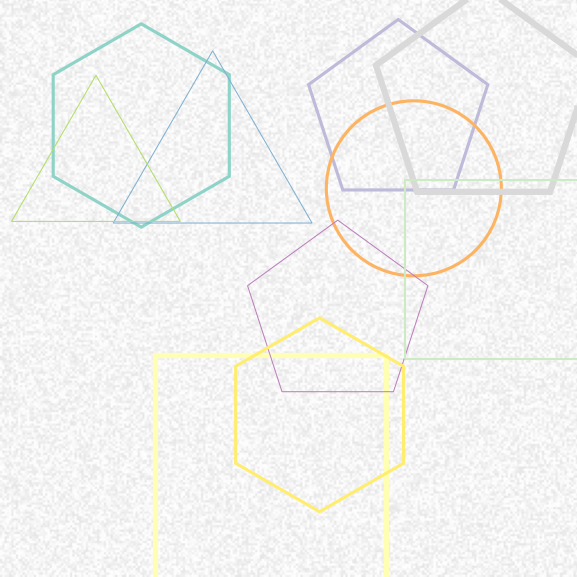[{"shape": "hexagon", "thickness": 1.5, "radius": 0.88, "center": [0.245, 0.782]}, {"shape": "square", "thickness": 2.5, "radius": 1.0, "center": [0.468, 0.185]}, {"shape": "pentagon", "thickness": 1.5, "radius": 0.82, "center": [0.689, 0.802]}, {"shape": "triangle", "thickness": 0.5, "radius": 0.99, "center": [0.368, 0.712]}, {"shape": "circle", "thickness": 1.5, "radius": 0.76, "center": [0.717, 0.673]}, {"shape": "triangle", "thickness": 0.5, "radius": 0.84, "center": [0.166, 0.7]}, {"shape": "pentagon", "thickness": 3, "radius": 0.98, "center": [0.837, 0.826]}, {"shape": "pentagon", "thickness": 0.5, "radius": 0.82, "center": [0.585, 0.454]}, {"shape": "square", "thickness": 1, "radius": 0.77, "center": [0.856, 0.533]}, {"shape": "hexagon", "thickness": 1.5, "radius": 0.84, "center": [0.553, 0.281]}]